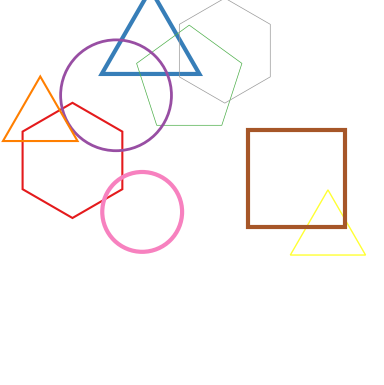[{"shape": "hexagon", "thickness": 1.5, "radius": 0.75, "center": [0.188, 0.583]}, {"shape": "triangle", "thickness": 3, "radius": 0.73, "center": [0.391, 0.881]}, {"shape": "pentagon", "thickness": 0.5, "radius": 0.72, "center": [0.492, 0.791]}, {"shape": "circle", "thickness": 2, "radius": 0.72, "center": [0.301, 0.752]}, {"shape": "triangle", "thickness": 1.5, "radius": 0.56, "center": [0.105, 0.69]}, {"shape": "triangle", "thickness": 1, "radius": 0.56, "center": [0.852, 0.394]}, {"shape": "square", "thickness": 3, "radius": 0.63, "center": [0.77, 0.536]}, {"shape": "circle", "thickness": 3, "radius": 0.52, "center": [0.369, 0.45]}, {"shape": "hexagon", "thickness": 0.5, "radius": 0.68, "center": [0.584, 0.869]}]